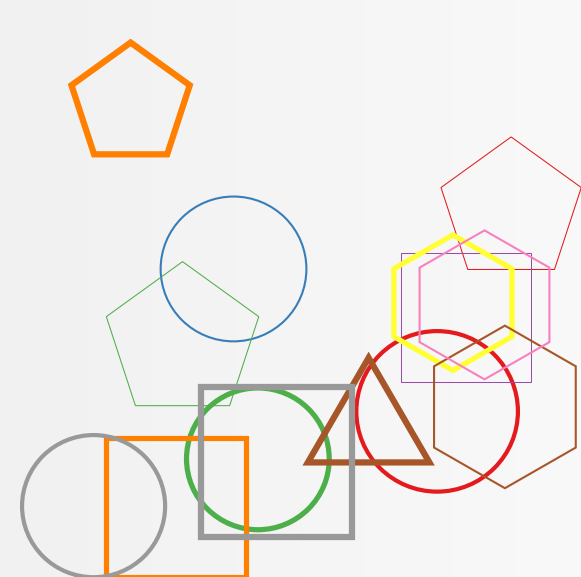[{"shape": "circle", "thickness": 2, "radius": 0.69, "center": [0.752, 0.287]}, {"shape": "pentagon", "thickness": 0.5, "radius": 0.63, "center": [0.879, 0.635]}, {"shape": "circle", "thickness": 1, "radius": 0.63, "center": [0.402, 0.533]}, {"shape": "circle", "thickness": 2.5, "radius": 0.61, "center": [0.444, 0.205]}, {"shape": "pentagon", "thickness": 0.5, "radius": 0.69, "center": [0.314, 0.408]}, {"shape": "square", "thickness": 0.5, "radius": 0.56, "center": [0.802, 0.449]}, {"shape": "square", "thickness": 2.5, "radius": 0.6, "center": [0.303, 0.121]}, {"shape": "pentagon", "thickness": 3, "radius": 0.53, "center": [0.225, 0.818]}, {"shape": "hexagon", "thickness": 2.5, "radius": 0.59, "center": [0.779, 0.475]}, {"shape": "hexagon", "thickness": 1, "radius": 0.7, "center": [0.869, 0.294]}, {"shape": "triangle", "thickness": 3, "radius": 0.6, "center": [0.634, 0.259]}, {"shape": "hexagon", "thickness": 1, "radius": 0.64, "center": [0.834, 0.471]}, {"shape": "square", "thickness": 3, "radius": 0.65, "center": [0.475, 0.199]}, {"shape": "circle", "thickness": 2, "radius": 0.62, "center": [0.161, 0.123]}]